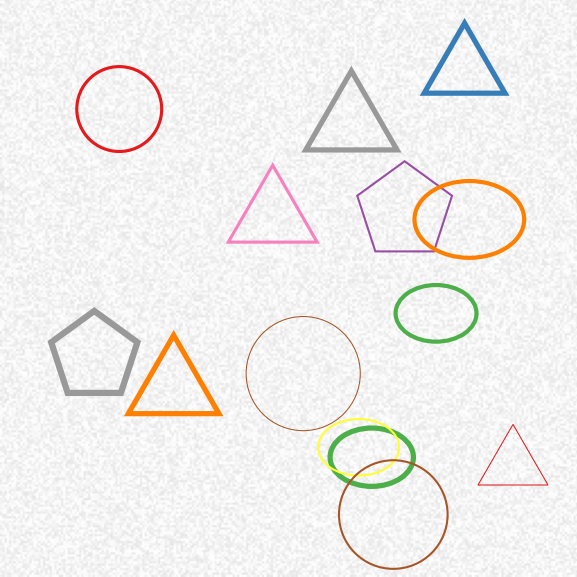[{"shape": "circle", "thickness": 1.5, "radius": 0.37, "center": [0.206, 0.81]}, {"shape": "triangle", "thickness": 0.5, "radius": 0.35, "center": [0.888, 0.194]}, {"shape": "triangle", "thickness": 2.5, "radius": 0.4, "center": [0.804, 0.878]}, {"shape": "oval", "thickness": 2, "radius": 0.35, "center": [0.755, 0.457]}, {"shape": "oval", "thickness": 2.5, "radius": 0.36, "center": [0.644, 0.207]}, {"shape": "pentagon", "thickness": 1, "radius": 0.43, "center": [0.701, 0.634]}, {"shape": "oval", "thickness": 2, "radius": 0.48, "center": [0.813, 0.619]}, {"shape": "triangle", "thickness": 2.5, "radius": 0.45, "center": [0.301, 0.328]}, {"shape": "oval", "thickness": 1, "radius": 0.35, "center": [0.621, 0.225]}, {"shape": "circle", "thickness": 0.5, "radius": 0.49, "center": [0.525, 0.352]}, {"shape": "circle", "thickness": 1, "radius": 0.47, "center": [0.681, 0.108]}, {"shape": "triangle", "thickness": 1.5, "radius": 0.44, "center": [0.472, 0.624]}, {"shape": "triangle", "thickness": 2.5, "radius": 0.46, "center": [0.608, 0.785]}, {"shape": "pentagon", "thickness": 3, "radius": 0.39, "center": [0.163, 0.382]}]